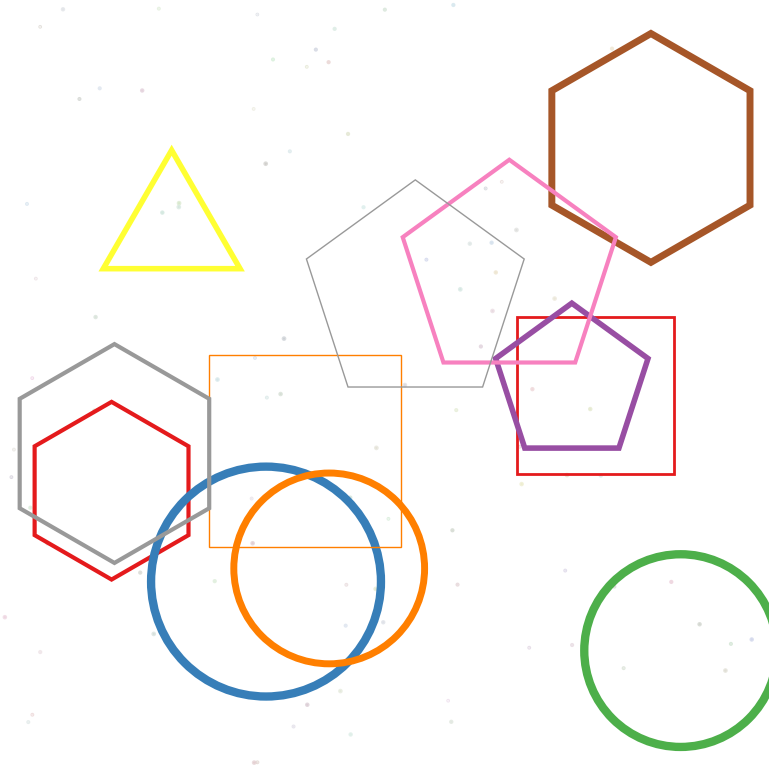[{"shape": "hexagon", "thickness": 1.5, "radius": 0.58, "center": [0.145, 0.363]}, {"shape": "square", "thickness": 1, "radius": 0.51, "center": [0.773, 0.487]}, {"shape": "circle", "thickness": 3, "radius": 0.75, "center": [0.345, 0.245]}, {"shape": "circle", "thickness": 3, "radius": 0.63, "center": [0.884, 0.155]}, {"shape": "pentagon", "thickness": 2, "radius": 0.52, "center": [0.743, 0.502]}, {"shape": "square", "thickness": 0.5, "radius": 0.62, "center": [0.396, 0.414]}, {"shape": "circle", "thickness": 2.5, "radius": 0.62, "center": [0.428, 0.262]}, {"shape": "triangle", "thickness": 2, "radius": 0.51, "center": [0.223, 0.702]}, {"shape": "hexagon", "thickness": 2.5, "radius": 0.74, "center": [0.845, 0.808]}, {"shape": "pentagon", "thickness": 1.5, "radius": 0.73, "center": [0.661, 0.647]}, {"shape": "hexagon", "thickness": 1.5, "radius": 0.71, "center": [0.149, 0.411]}, {"shape": "pentagon", "thickness": 0.5, "radius": 0.74, "center": [0.539, 0.618]}]